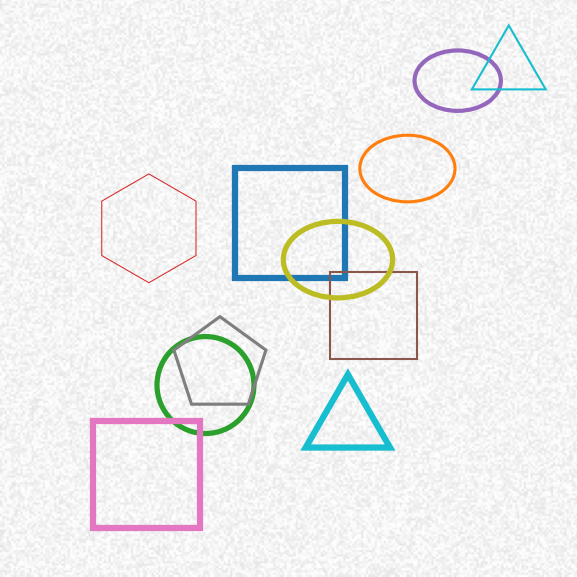[{"shape": "square", "thickness": 3, "radius": 0.48, "center": [0.502, 0.613]}, {"shape": "oval", "thickness": 1.5, "radius": 0.41, "center": [0.706, 0.707]}, {"shape": "circle", "thickness": 2.5, "radius": 0.42, "center": [0.356, 0.332]}, {"shape": "hexagon", "thickness": 0.5, "radius": 0.47, "center": [0.258, 0.604]}, {"shape": "oval", "thickness": 2, "radius": 0.37, "center": [0.793, 0.859]}, {"shape": "square", "thickness": 1, "radius": 0.38, "center": [0.646, 0.453]}, {"shape": "square", "thickness": 3, "radius": 0.46, "center": [0.254, 0.177]}, {"shape": "pentagon", "thickness": 1.5, "radius": 0.42, "center": [0.381, 0.367]}, {"shape": "oval", "thickness": 2.5, "radius": 0.47, "center": [0.585, 0.55]}, {"shape": "triangle", "thickness": 3, "radius": 0.42, "center": [0.602, 0.266]}, {"shape": "triangle", "thickness": 1, "radius": 0.37, "center": [0.881, 0.881]}]